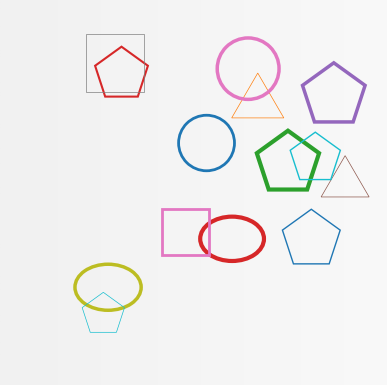[{"shape": "circle", "thickness": 2, "radius": 0.36, "center": [0.533, 0.629]}, {"shape": "pentagon", "thickness": 1, "radius": 0.39, "center": [0.803, 0.378]}, {"shape": "triangle", "thickness": 0.5, "radius": 0.39, "center": [0.665, 0.733]}, {"shape": "pentagon", "thickness": 3, "radius": 0.42, "center": [0.743, 0.576]}, {"shape": "oval", "thickness": 3, "radius": 0.41, "center": [0.599, 0.38]}, {"shape": "pentagon", "thickness": 1.5, "radius": 0.36, "center": [0.314, 0.807]}, {"shape": "pentagon", "thickness": 2.5, "radius": 0.42, "center": [0.861, 0.752]}, {"shape": "triangle", "thickness": 0.5, "radius": 0.36, "center": [0.891, 0.524]}, {"shape": "square", "thickness": 2, "radius": 0.3, "center": [0.48, 0.397]}, {"shape": "circle", "thickness": 2.5, "radius": 0.4, "center": [0.64, 0.822]}, {"shape": "square", "thickness": 0.5, "radius": 0.38, "center": [0.297, 0.837]}, {"shape": "oval", "thickness": 2.5, "radius": 0.43, "center": [0.279, 0.254]}, {"shape": "pentagon", "thickness": 1, "radius": 0.34, "center": [0.814, 0.589]}, {"shape": "pentagon", "thickness": 0.5, "radius": 0.29, "center": [0.267, 0.183]}]